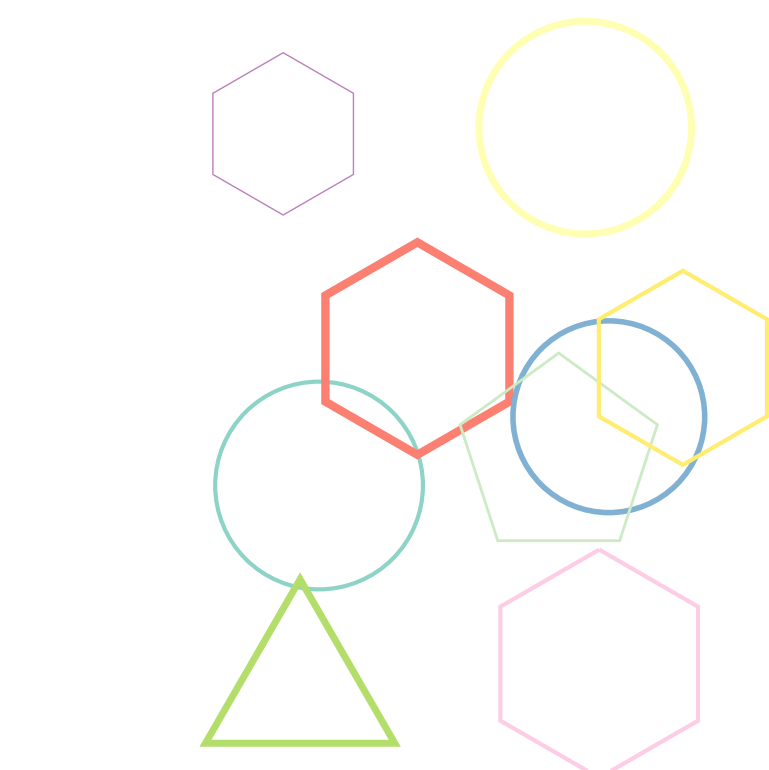[{"shape": "circle", "thickness": 1.5, "radius": 0.67, "center": [0.414, 0.369]}, {"shape": "circle", "thickness": 2.5, "radius": 0.69, "center": [0.76, 0.834]}, {"shape": "hexagon", "thickness": 3, "radius": 0.69, "center": [0.542, 0.547]}, {"shape": "circle", "thickness": 2, "radius": 0.62, "center": [0.791, 0.459]}, {"shape": "triangle", "thickness": 2.5, "radius": 0.71, "center": [0.39, 0.106]}, {"shape": "hexagon", "thickness": 1.5, "radius": 0.74, "center": [0.778, 0.138]}, {"shape": "hexagon", "thickness": 0.5, "radius": 0.53, "center": [0.368, 0.826]}, {"shape": "pentagon", "thickness": 1, "radius": 0.67, "center": [0.726, 0.407]}, {"shape": "hexagon", "thickness": 1.5, "radius": 0.63, "center": [0.887, 0.522]}]